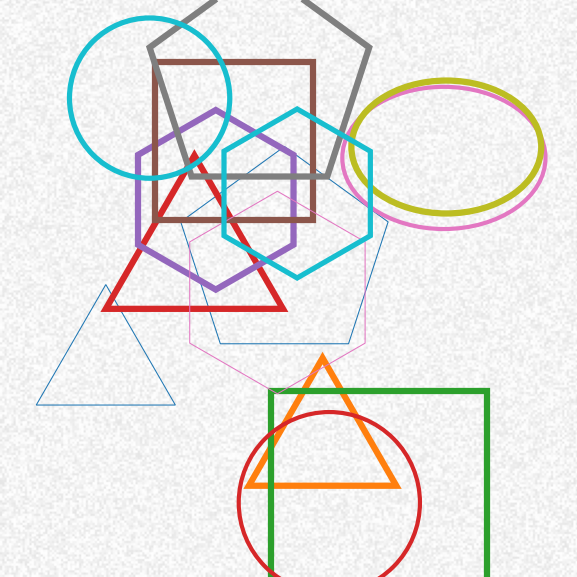[{"shape": "triangle", "thickness": 0.5, "radius": 0.7, "center": [0.183, 0.367]}, {"shape": "pentagon", "thickness": 0.5, "radius": 0.94, "center": [0.493, 0.557]}, {"shape": "triangle", "thickness": 3, "radius": 0.74, "center": [0.559, 0.232]}, {"shape": "square", "thickness": 3, "radius": 0.94, "center": [0.657, 0.135]}, {"shape": "triangle", "thickness": 3, "radius": 0.89, "center": [0.337, 0.553]}, {"shape": "circle", "thickness": 2, "radius": 0.78, "center": [0.57, 0.129]}, {"shape": "hexagon", "thickness": 3, "radius": 0.78, "center": [0.374, 0.653]}, {"shape": "square", "thickness": 3, "radius": 0.69, "center": [0.405, 0.755]}, {"shape": "oval", "thickness": 2, "radius": 0.88, "center": [0.769, 0.726]}, {"shape": "hexagon", "thickness": 0.5, "radius": 0.88, "center": [0.48, 0.493]}, {"shape": "pentagon", "thickness": 3, "radius": 1.0, "center": [0.449, 0.855]}, {"shape": "oval", "thickness": 3, "radius": 0.82, "center": [0.773, 0.745]}, {"shape": "circle", "thickness": 2.5, "radius": 0.69, "center": [0.259, 0.829]}, {"shape": "hexagon", "thickness": 2.5, "radius": 0.73, "center": [0.515, 0.664]}]